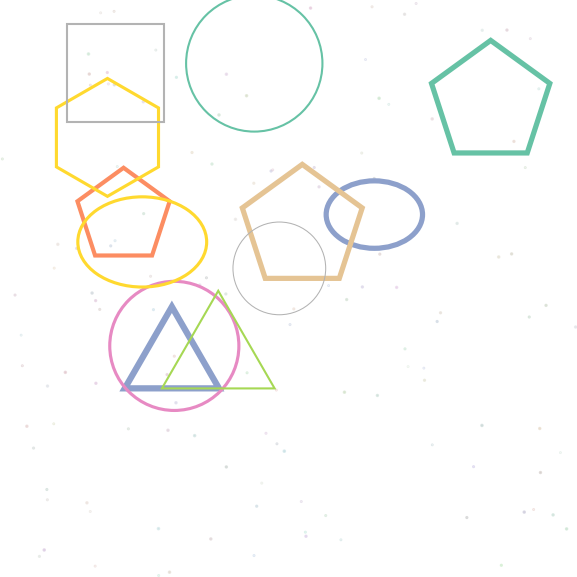[{"shape": "pentagon", "thickness": 2.5, "radius": 0.54, "center": [0.85, 0.821]}, {"shape": "circle", "thickness": 1, "radius": 0.59, "center": [0.44, 0.889]}, {"shape": "pentagon", "thickness": 2, "radius": 0.42, "center": [0.214, 0.625]}, {"shape": "triangle", "thickness": 3, "radius": 0.47, "center": [0.298, 0.374]}, {"shape": "oval", "thickness": 2.5, "radius": 0.42, "center": [0.648, 0.628]}, {"shape": "circle", "thickness": 1.5, "radius": 0.56, "center": [0.302, 0.4]}, {"shape": "triangle", "thickness": 1, "radius": 0.56, "center": [0.378, 0.383]}, {"shape": "oval", "thickness": 1.5, "radius": 0.56, "center": [0.246, 0.58]}, {"shape": "hexagon", "thickness": 1.5, "radius": 0.51, "center": [0.186, 0.761]}, {"shape": "pentagon", "thickness": 2.5, "radius": 0.55, "center": [0.523, 0.605]}, {"shape": "circle", "thickness": 0.5, "radius": 0.4, "center": [0.484, 0.534]}, {"shape": "square", "thickness": 1, "radius": 0.42, "center": [0.2, 0.873]}]